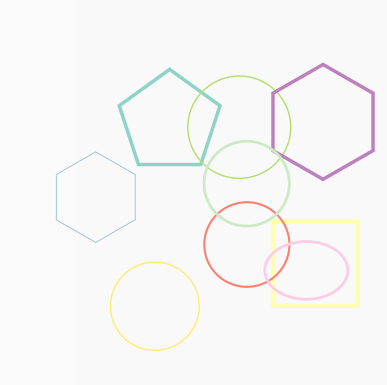[{"shape": "pentagon", "thickness": 2.5, "radius": 0.68, "center": [0.438, 0.683]}, {"shape": "square", "thickness": 3, "radius": 0.55, "center": [0.814, 0.315]}, {"shape": "circle", "thickness": 1.5, "radius": 0.55, "center": [0.637, 0.365]}, {"shape": "hexagon", "thickness": 0.5, "radius": 0.59, "center": [0.247, 0.488]}, {"shape": "circle", "thickness": 1, "radius": 0.66, "center": [0.618, 0.67]}, {"shape": "oval", "thickness": 2, "radius": 0.54, "center": [0.79, 0.298]}, {"shape": "hexagon", "thickness": 2.5, "radius": 0.75, "center": [0.834, 0.683]}, {"shape": "circle", "thickness": 2, "radius": 0.55, "center": [0.637, 0.523]}, {"shape": "circle", "thickness": 1, "radius": 0.57, "center": [0.4, 0.205]}]